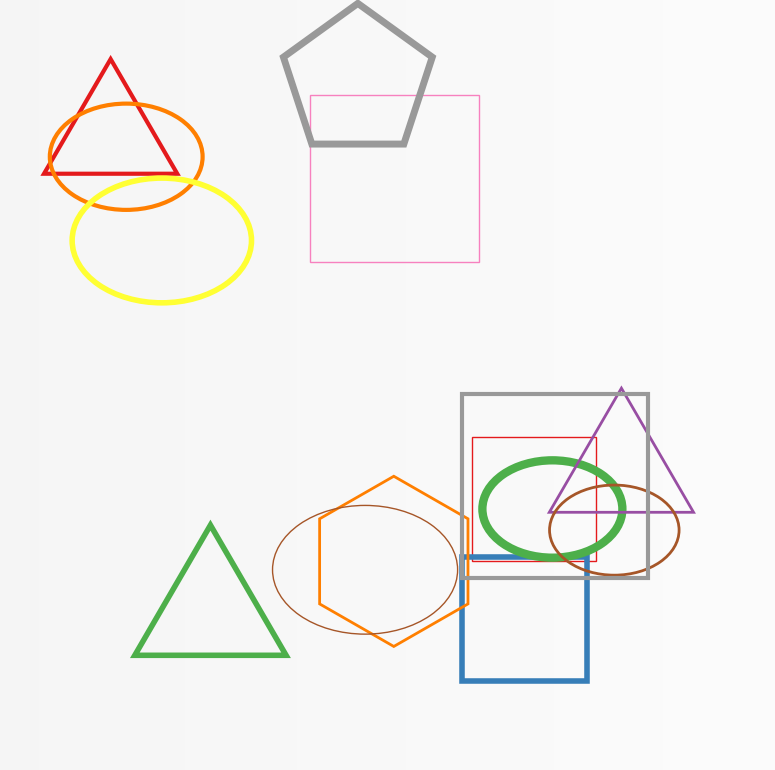[{"shape": "triangle", "thickness": 1.5, "radius": 0.5, "center": [0.143, 0.824]}, {"shape": "square", "thickness": 0.5, "radius": 0.4, "center": [0.689, 0.352]}, {"shape": "square", "thickness": 2, "radius": 0.4, "center": [0.677, 0.196]}, {"shape": "oval", "thickness": 3, "radius": 0.45, "center": [0.713, 0.339]}, {"shape": "triangle", "thickness": 2, "radius": 0.56, "center": [0.272, 0.205]}, {"shape": "triangle", "thickness": 1, "radius": 0.54, "center": [0.802, 0.388]}, {"shape": "oval", "thickness": 1.5, "radius": 0.49, "center": [0.163, 0.796]}, {"shape": "hexagon", "thickness": 1, "radius": 0.55, "center": [0.508, 0.271]}, {"shape": "oval", "thickness": 2, "radius": 0.58, "center": [0.209, 0.688]}, {"shape": "oval", "thickness": 1, "radius": 0.42, "center": [0.793, 0.312]}, {"shape": "oval", "thickness": 0.5, "radius": 0.6, "center": [0.471, 0.26]}, {"shape": "square", "thickness": 0.5, "radius": 0.54, "center": [0.509, 0.768]}, {"shape": "pentagon", "thickness": 2.5, "radius": 0.5, "center": [0.462, 0.895]}, {"shape": "square", "thickness": 1.5, "radius": 0.6, "center": [0.716, 0.369]}]